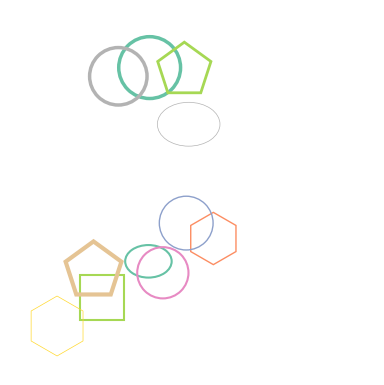[{"shape": "oval", "thickness": 1.5, "radius": 0.3, "center": [0.386, 0.321]}, {"shape": "circle", "thickness": 2.5, "radius": 0.4, "center": [0.389, 0.824]}, {"shape": "hexagon", "thickness": 1, "radius": 0.34, "center": [0.554, 0.381]}, {"shape": "circle", "thickness": 1, "radius": 0.35, "center": [0.484, 0.421]}, {"shape": "circle", "thickness": 1.5, "radius": 0.33, "center": [0.423, 0.291]}, {"shape": "pentagon", "thickness": 2, "radius": 0.36, "center": [0.479, 0.818]}, {"shape": "square", "thickness": 1.5, "radius": 0.29, "center": [0.265, 0.228]}, {"shape": "hexagon", "thickness": 0.5, "radius": 0.39, "center": [0.148, 0.153]}, {"shape": "pentagon", "thickness": 3, "radius": 0.38, "center": [0.243, 0.297]}, {"shape": "circle", "thickness": 2.5, "radius": 0.37, "center": [0.307, 0.802]}, {"shape": "oval", "thickness": 0.5, "radius": 0.41, "center": [0.49, 0.677]}]